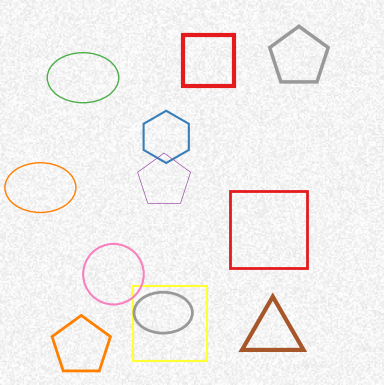[{"shape": "square", "thickness": 2, "radius": 0.5, "center": [0.697, 0.404]}, {"shape": "square", "thickness": 3, "radius": 0.33, "center": [0.541, 0.842]}, {"shape": "hexagon", "thickness": 1.5, "radius": 0.34, "center": [0.432, 0.644]}, {"shape": "oval", "thickness": 1, "radius": 0.46, "center": [0.216, 0.798]}, {"shape": "pentagon", "thickness": 0.5, "radius": 0.36, "center": [0.426, 0.53]}, {"shape": "pentagon", "thickness": 2, "radius": 0.4, "center": [0.211, 0.101]}, {"shape": "oval", "thickness": 1, "radius": 0.46, "center": [0.105, 0.513]}, {"shape": "square", "thickness": 1.5, "radius": 0.48, "center": [0.442, 0.16]}, {"shape": "triangle", "thickness": 3, "radius": 0.46, "center": [0.709, 0.137]}, {"shape": "circle", "thickness": 1.5, "radius": 0.39, "center": [0.295, 0.288]}, {"shape": "pentagon", "thickness": 2.5, "radius": 0.4, "center": [0.776, 0.852]}, {"shape": "oval", "thickness": 2, "radius": 0.38, "center": [0.424, 0.188]}]